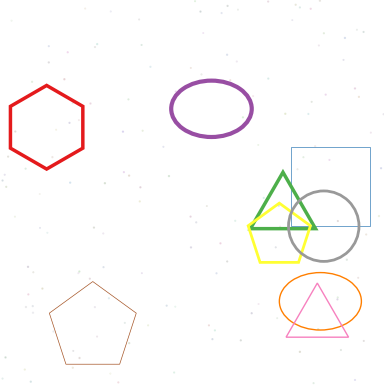[{"shape": "hexagon", "thickness": 2.5, "radius": 0.54, "center": [0.121, 0.669]}, {"shape": "square", "thickness": 0.5, "radius": 0.51, "center": [0.859, 0.515]}, {"shape": "triangle", "thickness": 2.5, "radius": 0.49, "center": [0.735, 0.455]}, {"shape": "oval", "thickness": 3, "radius": 0.52, "center": [0.549, 0.717]}, {"shape": "oval", "thickness": 1, "radius": 0.53, "center": [0.832, 0.217]}, {"shape": "pentagon", "thickness": 2, "radius": 0.43, "center": [0.725, 0.387]}, {"shape": "pentagon", "thickness": 0.5, "radius": 0.59, "center": [0.241, 0.15]}, {"shape": "triangle", "thickness": 1, "radius": 0.47, "center": [0.824, 0.171]}, {"shape": "circle", "thickness": 2, "radius": 0.46, "center": [0.841, 0.413]}]